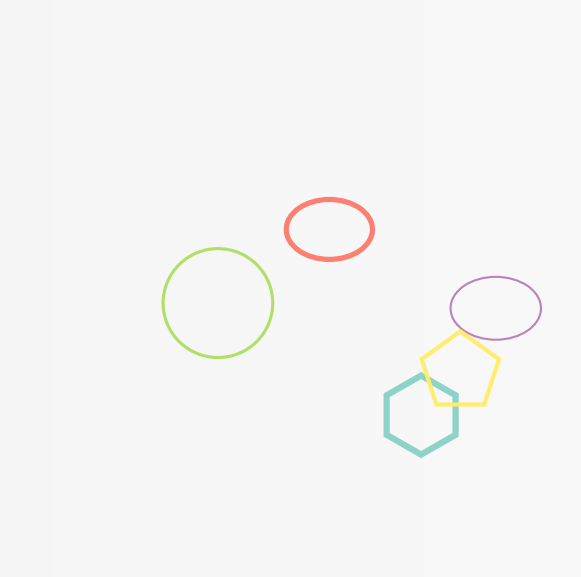[{"shape": "hexagon", "thickness": 3, "radius": 0.34, "center": [0.724, 0.28]}, {"shape": "oval", "thickness": 2.5, "radius": 0.37, "center": [0.567, 0.602]}, {"shape": "circle", "thickness": 1.5, "radius": 0.47, "center": [0.375, 0.474]}, {"shape": "oval", "thickness": 1, "radius": 0.39, "center": [0.853, 0.465]}, {"shape": "pentagon", "thickness": 2, "radius": 0.35, "center": [0.792, 0.355]}]